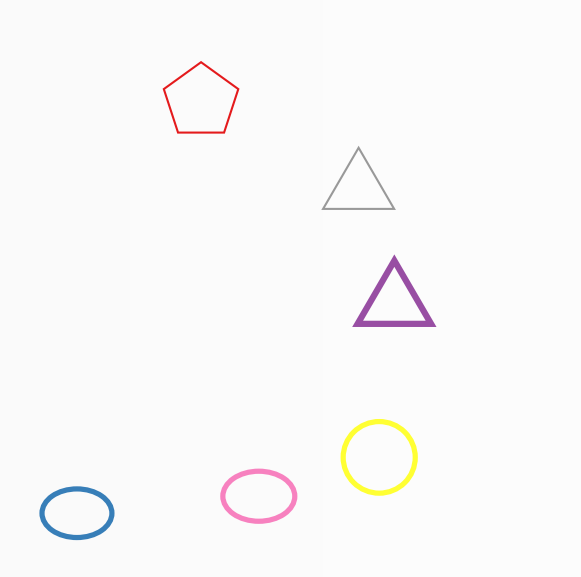[{"shape": "pentagon", "thickness": 1, "radius": 0.34, "center": [0.346, 0.824]}, {"shape": "oval", "thickness": 2.5, "radius": 0.3, "center": [0.132, 0.11]}, {"shape": "triangle", "thickness": 3, "radius": 0.36, "center": [0.678, 0.475]}, {"shape": "circle", "thickness": 2.5, "radius": 0.31, "center": [0.652, 0.207]}, {"shape": "oval", "thickness": 2.5, "radius": 0.31, "center": [0.445, 0.14]}, {"shape": "triangle", "thickness": 1, "radius": 0.35, "center": [0.617, 0.673]}]